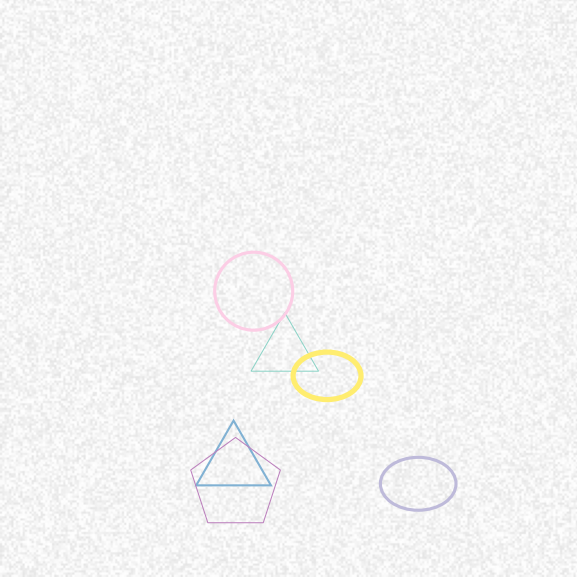[{"shape": "triangle", "thickness": 0.5, "radius": 0.34, "center": [0.493, 0.39]}, {"shape": "oval", "thickness": 1.5, "radius": 0.33, "center": [0.724, 0.161]}, {"shape": "triangle", "thickness": 1, "radius": 0.37, "center": [0.404, 0.196]}, {"shape": "circle", "thickness": 1.5, "radius": 0.34, "center": [0.439, 0.495]}, {"shape": "pentagon", "thickness": 0.5, "radius": 0.41, "center": [0.408, 0.16]}, {"shape": "oval", "thickness": 2.5, "radius": 0.29, "center": [0.566, 0.348]}]